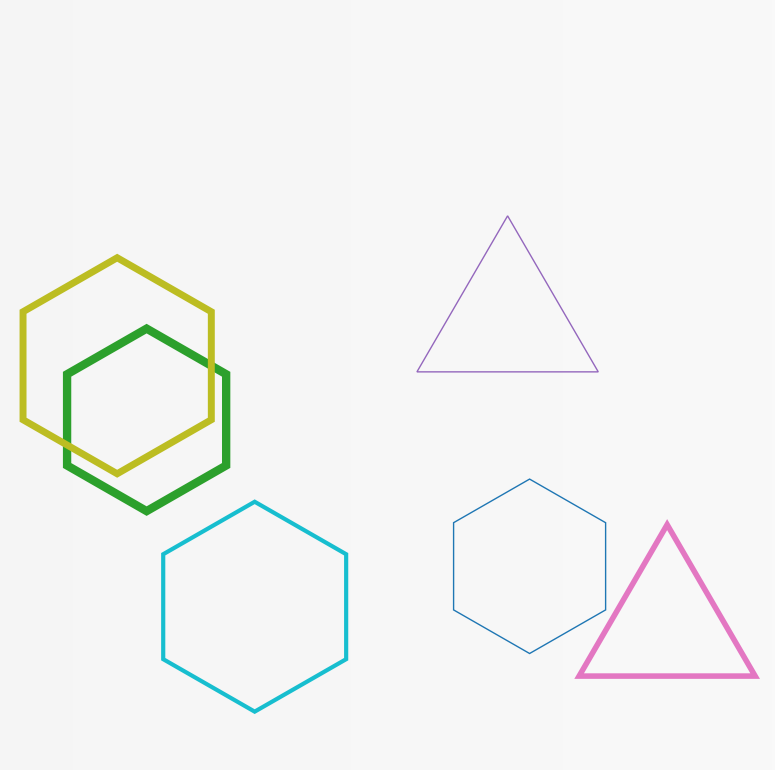[{"shape": "hexagon", "thickness": 0.5, "radius": 0.57, "center": [0.683, 0.265]}, {"shape": "hexagon", "thickness": 3, "radius": 0.59, "center": [0.189, 0.455]}, {"shape": "triangle", "thickness": 0.5, "radius": 0.68, "center": [0.655, 0.585]}, {"shape": "triangle", "thickness": 2, "radius": 0.66, "center": [0.861, 0.188]}, {"shape": "hexagon", "thickness": 2.5, "radius": 0.7, "center": [0.151, 0.525]}, {"shape": "hexagon", "thickness": 1.5, "radius": 0.68, "center": [0.329, 0.212]}]